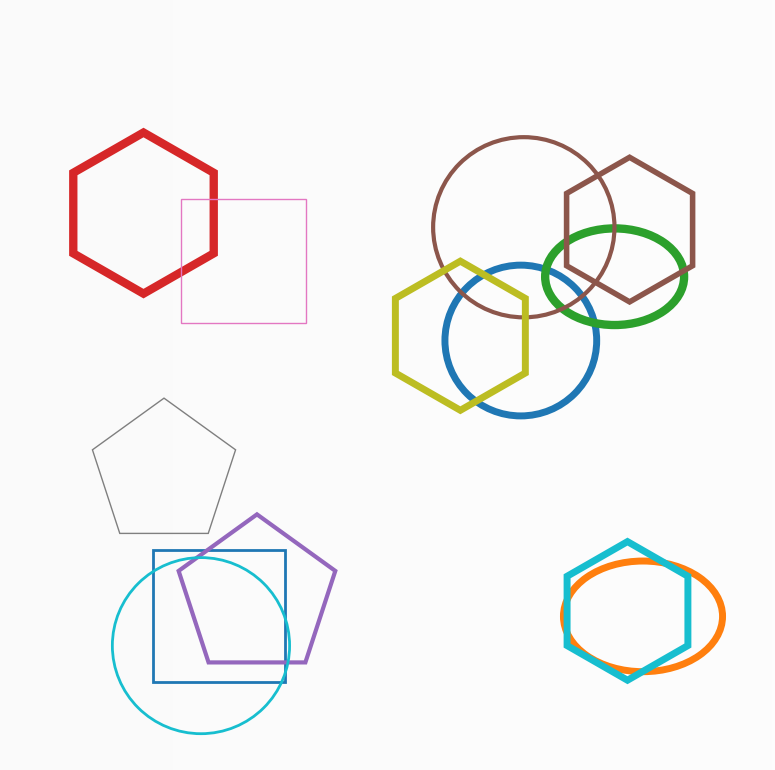[{"shape": "circle", "thickness": 2.5, "radius": 0.49, "center": [0.672, 0.558]}, {"shape": "square", "thickness": 1, "radius": 0.43, "center": [0.283, 0.2]}, {"shape": "oval", "thickness": 2.5, "radius": 0.51, "center": [0.83, 0.2]}, {"shape": "oval", "thickness": 3, "radius": 0.45, "center": [0.793, 0.641]}, {"shape": "hexagon", "thickness": 3, "radius": 0.52, "center": [0.185, 0.723]}, {"shape": "pentagon", "thickness": 1.5, "radius": 0.53, "center": [0.332, 0.226]}, {"shape": "hexagon", "thickness": 2, "radius": 0.47, "center": [0.812, 0.702]}, {"shape": "circle", "thickness": 1.5, "radius": 0.59, "center": [0.676, 0.705]}, {"shape": "square", "thickness": 0.5, "radius": 0.4, "center": [0.314, 0.66]}, {"shape": "pentagon", "thickness": 0.5, "radius": 0.49, "center": [0.212, 0.386]}, {"shape": "hexagon", "thickness": 2.5, "radius": 0.48, "center": [0.594, 0.564]}, {"shape": "circle", "thickness": 1, "radius": 0.57, "center": [0.259, 0.161]}, {"shape": "hexagon", "thickness": 2.5, "radius": 0.45, "center": [0.81, 0.207]}]